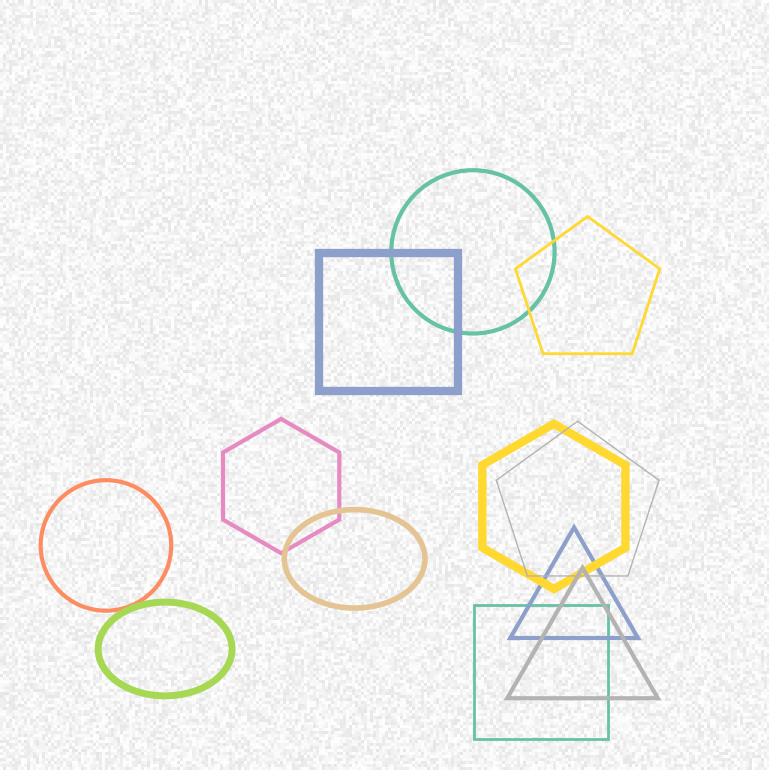[{"shape": "circle", "thickness": 1.5, "radius": 0.53, "center": [0.614, 0.673]}, {"shape": "square", "thickness": 1, "radius": 0.43, "center": [0.703, 0.127]}, {"shape": "circle", "thickness": 1.5, "radius": 0.42, "center": [0.138, 0.292]}, {"shape": "square", "thickness": 3, "radius": 0.45, "center": [0.505, 0.582]}, {"shape": "triangle", "thickness": 1.5, "radius": 0.48, "center": [0.746, 0.219]}, {"shape": "hexagon", "thickness": 1.5, "radius": 0.44, "center": [0.365, 0.369]}, {"shape": "oval", "thickness": 2.5, "radius": 0.43, "center": [0.214, 0.157]}, {"shape": "hexagon", "thickness": 3, "radius": 0.54, "center": [0.719, 0.342]}, {"shape": "pentagon", "thickness": 1, "radius": 0.49, "center": [0.763, 0.62]}, {"shape": "oval", "thickness": 2, "radius": 0.46, "center": [0.461, 0.274]}, {"shape": "triangle", "thickness": 1.5, "radius": 0.56, "center": [0.757, 0.15]}, {"shape": "pentagon", "thickness": 0.5, "radius": 0.56, "center": [0.75, 0.342]}]